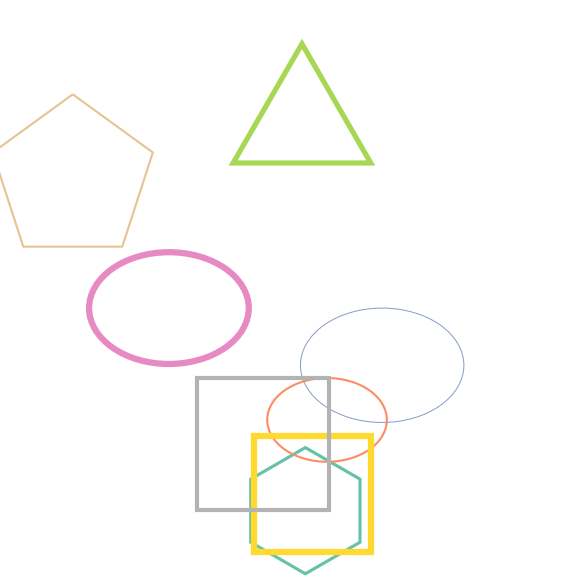[{"shape": "hexagon", "thickness": 1.5, "radius": 0.55, "center": [0.529, 0.115]}, {"shape": "oval", "thickness": 1, "radius": 0.52, "center": [0.566, 0.272]}, {"shape": "oval", "thickness": 0.5, "radius": 0.71, "center": [0.662, 0.367]}, {"shape": "oval", "thickness": 3, "radius": 0.69, "center": [0.293, 0.466]}, {"shape": "triangle", "thickness": 2.5, "radius": 0.69, "center": [0.523, 0.786]}, {"shape": "square", "thickness": 3, "radius": 0.5, "center": [0.541, 0.144]}, {"shape": "pentagon", "thickness": 1, "radius": 0.73, "center": [0.126, 0.69]}, {"shape": "square", "thickness": 2, "radius": 0.57, "center": [0.456, 0.23]}]